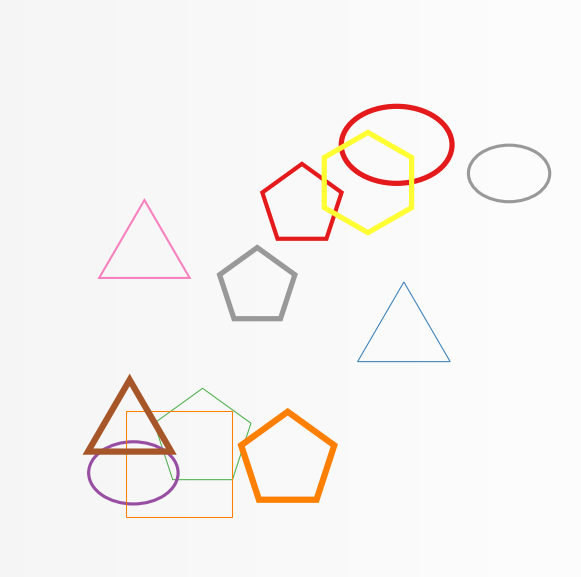[{"shape": "pentagon", "thickness": 2, "radius": 0.36, "center": [0.519, 0.644]}, {"shape": "oval", "thickness": 2.5, "radius": 0.48, "center": [0.682, 0.748]}, {"shape": "triangle", "thickness": 0.5, "radius": 0.46, "center": [0.695, 0.419]}, {"shape": "pentagon", "thickness": 0.5, "radius": 0.44, "center": [0.349, 0.239]}, {"shape": "oval", "thickness": 1.5, "radius": 0.38, "center": [0.229, 0.18]}, {"shape": "square", "thickness": 0.5, "radius": 0.46, "center": [0.308, 0.195]}, {"shape": "pentagon", "thickness": 3, "radius": 0.42, "center": [0.495, 0.202]}, {"shape": "hexagon", "thickness": 2.5, "radius": 0.43, "center": [0.633, 0.683]}, {"shape": "triangle", "thickness": 3, "radius": 0.41, "center": [0.223, 0.259]}, {"shape": "triangle", "thickness": 1, "radius": 0.45, "center": [0.248, 0.563]}, {"shape": "pentagon", "thickness": 2.5, "radius": 0.34, "center": [0.443, 0.502]}, {"shape": "oval", "thickness": 1.5, "radius": 0.35, "center": [0.876, 0.699]}]